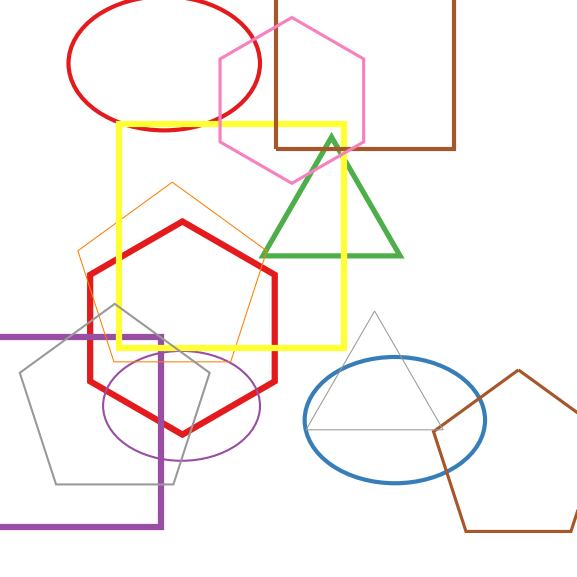[{"shape": "oval", "thickness": 2, "radius": 0.83, "center": [0.284, 0.889]}, {"shape": "hexagon", "thickness": 3, "radius": 0.92, "center": [0.316, 0.431]}, {"shape": "oval", "thickness": 2, "radius": 0.78, "center": [0.684, 0.272]}, {"shape": "triangle", "thickness": 2.5, "radius": 0.69, "center": [0.574, 0.625]}, {"shape": "square", "thickness": 3, "radius": 0.82, "center": [0.114, 0.251]}, {"shape": "oval", "thickness": 1, "radius": 0.68, "center": [0.314, 0.296]}, {"shape": "pentagon", "thickness": 0.5, "radius": 0.86, "center": [0.298, 0.512]}, {"shape": "square", "thickness": 3, "radius": 0.97, "center": [0.401, 0.591]}, {"shape": "pentagon", "thickness": 1.5, "radius": 0.77, "center": [0.898, 0.204]}, {"shape": "square", "thickness": 2, "radius": 0.77, "center": [0.632, 0.896]}, {"shape": "hexagon", "thickness": 1.5, "radius": 0.72, "center": [0.505, 0.825]}, {"shape": "pentagon", "thickness": 1, "radius": 0.86, "center": [0.199, 0.3]}, {"shape": "triangle", "thickness": 0.5, "radius": 0.69, "center": [0.649, 0.323]}]